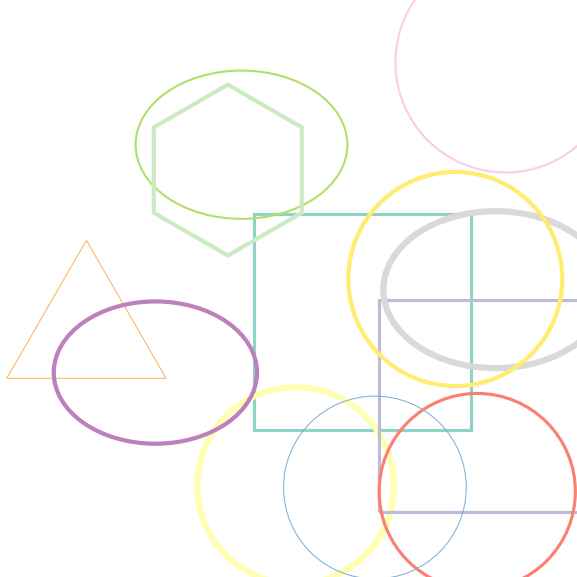[{"shape": "square", "thickness": 1.5, "radius": 0.94, "center": [0.627, 0.441]}, {"shape": "circle", "thickness": 3, "radius": 0.85, "center": [0.512, 0.158]}, {"shape": "square", "thickness": 1.5, "radius": 0.92, "center": [0.84, 0.296]}, {"shape": "circle", "thickness": 1.5, "radius": 0.85, "center": [0.826, 0.148]}, {"shape": "circle", "thickness": 0.5, "radius": 0.79, "center": [0.649, 0.155]}, {"shape": "triangle", "thickness": 0.5, "radius": 0.8, "center": [0.15, 0.424]}, {"shape": "oval", "thickness": 1, "radius": 0.92, "center": [0.418, 0.749]}, {"shape": "circle", "thickness": 1, "radius": 0.95, "center": [0.875, 0.891]}, {"shape": "oval", "thickness": 3, "radius": 0.97, "center": [0.858, 0.498]}, {"shape": "oval", "thickness": 2, "radius": 0.88, "center": [0.269, 0.354]}, {"shape": "hexagon", "thickness": 2, "radius": 0.74, "center": [0.394, 0.705]}, {"shape": "circle", "thickness": 2, "radius": 0.93, "center": [0.788, 0.516]}]